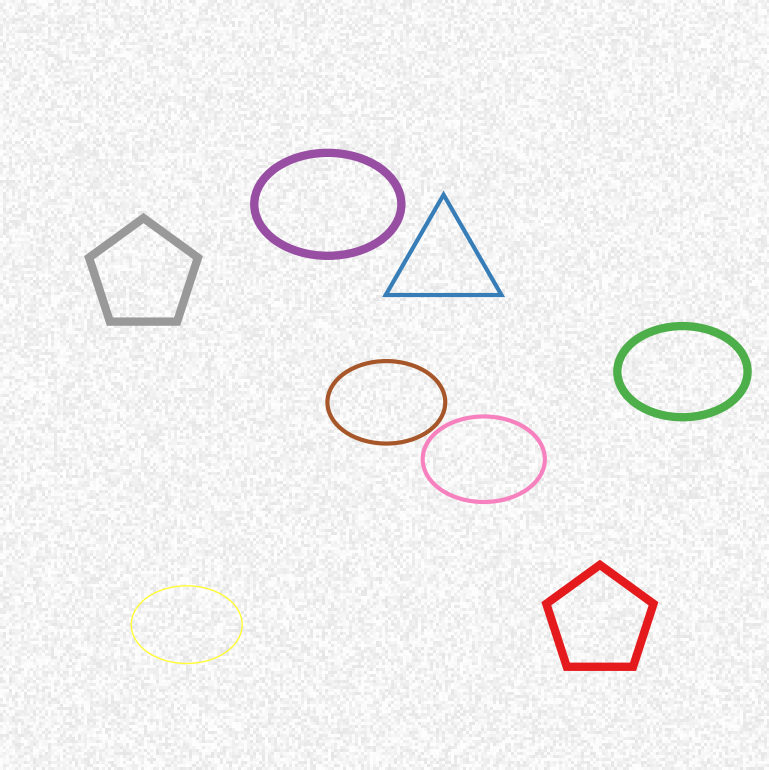[{"shape": "pentagon", "thickness": 3, "radius": 0.37, "center": [0.779, 0.193]}, {"shape": "triangle", "thickness": 1.5, "radius": 0.43, "center": [0.576, 0.66]}, {"shape": "oval", "thickness": 3, "radius": 0.42, "center": [0.886, 0.517]}, {"shape": "oval", "thickness": 3, "radius": 0.48, "center": [0.426, 0.735]}, {"shape": "oval", "thickness": 0.5, "radius": 0.36, "center": [0.242, 0.189]}, {"shape": "oval", "thickness": 1.5, "radius": 0.38, "center": [0.502, 0.478]}, {"shape": "oval", "thickness": 1.5, "radius": 0.4, "center": [0.628, 0.404]}, {"shape": "pentagon", "thickness": 3, "radius": 0.37, "center": [0.186, 0.642]}]